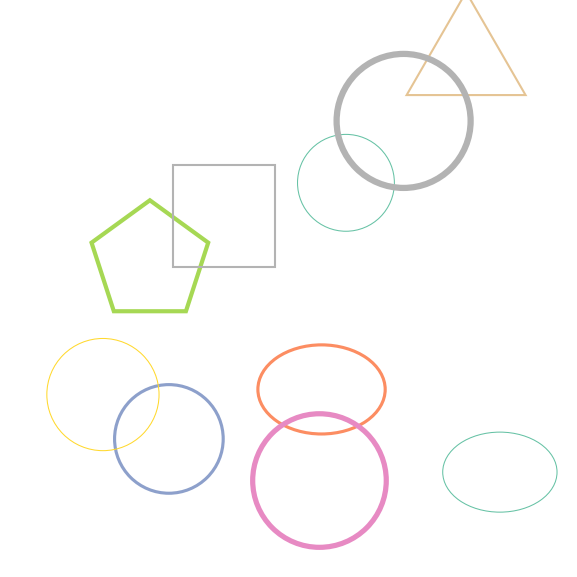[{"shape": "oval", "thickness": 0.5, "radius": 0.49, "center": [0.866, 0.182]}, {"shape": "circle", "thickness": 0.5, "radius": 0.42, "center": [0.599, 0.683]}, {"shape": "oval", "thickness": 1.5, "radius": 0.55, "center": [0.557, 0.325]}, {"shape": "circle", "thickness": 1.5, "radius": 0.47, "center": [0.292, 0.239]}, {"shape": "circle", "thickness": 2.5, "radius": 0.58, "center": [0.553, 0.167]}, {"shape": "pentagon", "thickness": 2, "radius": 0.53, "center": [0.26, 0.546]}, {"shape": "circle", "thickness": 0.5, "radius": 0.49, "center": [0.178, 0.316]}, {"shape": "triangle", "thickness": 1, "radius": 0.59, "center": [0.807, 0.894]}, {"shape": "square", "thickness": 1, "radius": 0.44, "center": [0.388, 0.624]}, {"shape": "circle", "thickness": 3, "radius": 0.58, "center": [0.699, 0.79]}]